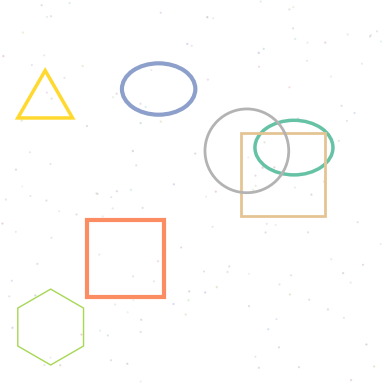[{"shape": "oval", "thickness": 2.5, "radius": 0.51, "center": [0.763, 0.617]}, {"shape": "square", "thickness": 3, "radius": 0.5, "center": [0.326, 0.328]}, {"shape": "oval", "thickness": 3, "radius": 0.48, "center": [0.412, 0.769]}, {"shape": "hexagon", "thickness": 1, "radius": 0.49, "center": [0.132, 0.151]}, {"shape": "triangle", "thickness": 2.5, "radius": 0.41, "center": [0.117, 0.735]}, {"shape": "square", "thickness": 2, "radius": 0.54, "center": [0.735, 0.547]}, {"shape": "circle", "thickness": 2, "radius": 0.54, "center": [0.641, 0.608]}]